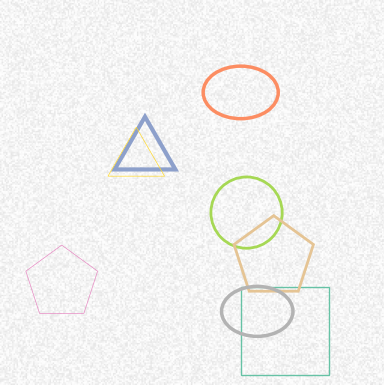[{"shape": "square", "thickness": 1, "radius": 0.58, "center": [0.741, 0.141]}, {"shape": "oval", "thickness": 2.5, "radius": 0.49, "center": [0.625, 0.76]}, {"shape": "triangle", "thickness": 3, "radius": 0.46, "center": [0.377, 0.605]}, {"shape": "pentagon", "thickness": 0.5, "radius": 0.49, "center": [0.16, 0.265]}, {"shape": "circle", "thickness": 2, "radius": 0.46, "center": [0.64, 0.448]}, {"shape": "triangle", "thickness": 0.5, "radius": 0.42, "center": [0.354, 0.585]}, {"shape": "pentagon", "thickness": 2, "radius": 0.54, "center": [0.711, 0.331]}, {"shape": "oval", "thickness": 2.5, "radius": 0.46, "center": [0.668, 0.191]}]